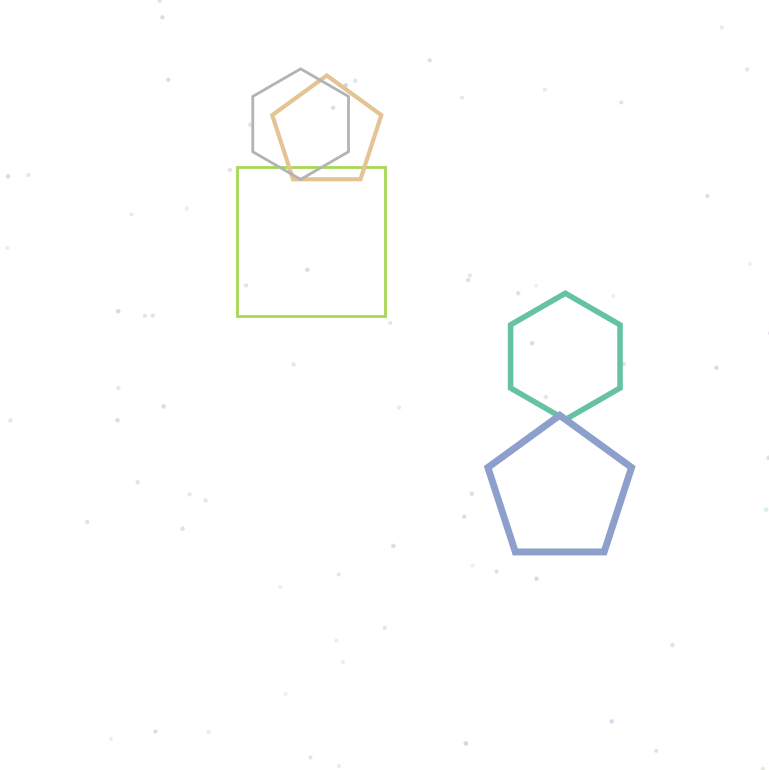[{"shape": "hexagon", "thickness": 2, "radius": 0.41, "center": [0.734, 0.537]}, {"shape": "pentagon", "thickness": 2.5, "radius": 0.49, "center": [0.727, 0.363]}, {"shape": "square", "thickness": 1, "radius": 0.48, "center": [0.404, 0.687]}, {"shape": "pentagon", "thickness": 1.5, "radius": 0.37, "center": [0.424, 0.827]}, {"shape": "hexagon", "thickness": 1, "radius": 0.36, "center": [0.39, 0.839]}]